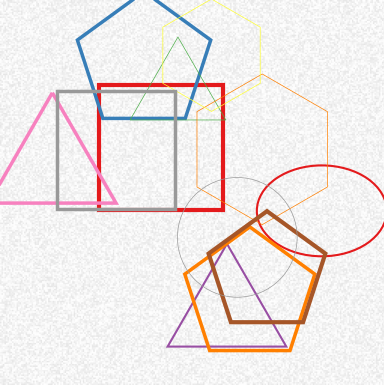[{"shape": "square", "thickness": 3, "radius": 0.81, "center": [0.418, 0.616]}, {"shape": "oval", "thickness": 1.5, "radius": 0.84, "center": [0.836, 0.452]}, {"shape": "pentagon", "thickness": 2.5, "radius": 0.91, "center": [0.374, 0.84]}, {"shape": "triangle", "thickness": 0.5, "radius": 0.72, "center": [0.462, 0.76]}, {"shape": "triangle", "thickness": 1.5, "radius": 0.89, "center": [0.59, 0.189]}, {"shape": "hexagon", "thickness": 0.5, "radius": 0.98, "center": [0.681, 0.612]}, {"shape": "pentagon", "thickness": 2.5, "radius": 0.89, "center": [0.649, 0.233]}, {"shape": "hexagon", "thickness": 0.5, "radius": 0.73, "center": [0.549, 0.857]}, {"shape": "pentagon", "thickness": 3, "radius": 0.8, "center": [0.693, 0.292]}, {"shape": "triangle", "thickness": 2.5, "radius": 0.96, "center": [0.136, 0.568]}, {"shape": "circle", "thickness": 0.5, "radius": 0.78, "center": [0.616, 0.383]}, {"shape": "square", "thickness": 2.5, "radius": 0.77, "center": [0.301, 0.61]}]